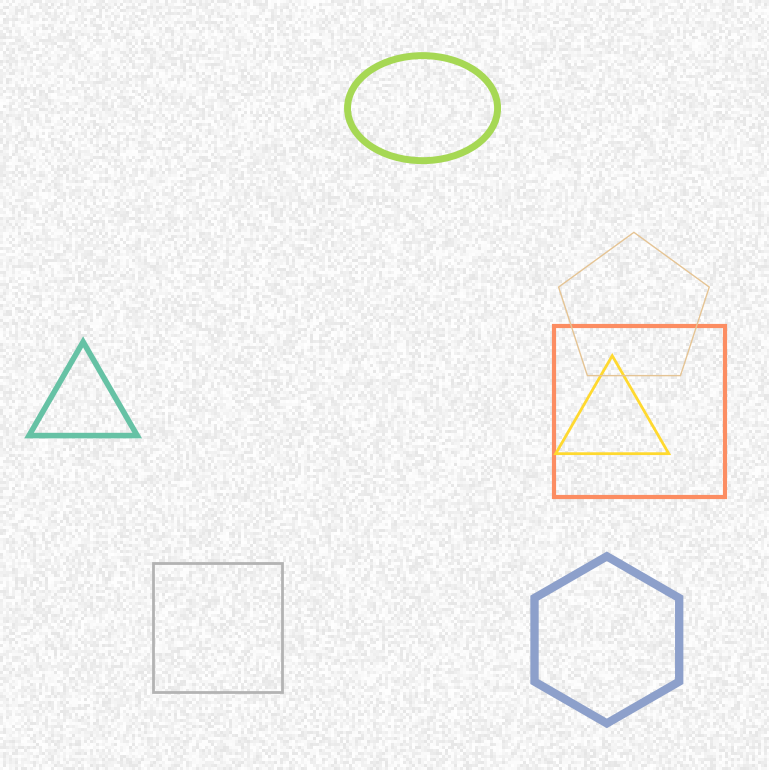[{"shape": "triangle", "thickness": 2, "radius": 0.41, "center": [0.108, 0.475]}, {"shape": "square", "thickness": 1.5, "radius": 0.56, "center": [0.831, 0.466]}, {"shape": "hexagon", "thickness": 3, "radius": 0.54, "center": [0.788, 0.169]}, {"shape": "oval", "thickness": 2.5, "radius": 0.49, "center": [0.549, 0.86]}, {"shape": "triangle", "thickness": 1, "radius": 0.42, "center": [0.795, 0.453]}, {"shape": "pentagon", "thickness": 0.5, "radius": 0.51, "center": [0.823, 0.595]}, {"shape": "square", "thickness": 1, "radius": 0.42, "center": [0.282, 0.185]}]